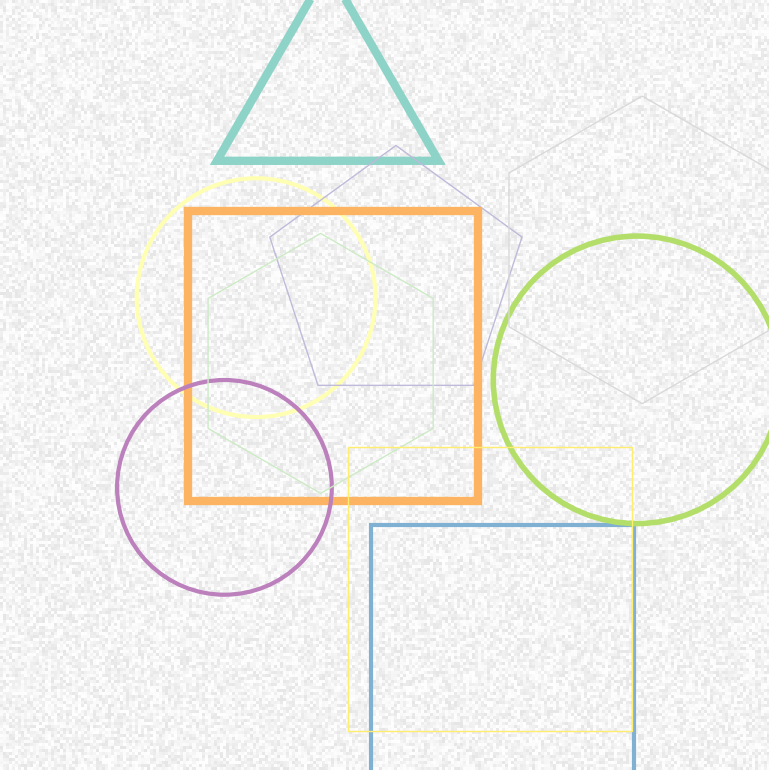[{"shape": "triangle", "thickness": 3, "radius": 0.83, "center": [0.426, 0.874]}, {"shape": "circle", "thickness": 1.5, "radius": 0.78, "center": [0.333, 0.613]}, {"shape": "pentagon", "thickness": 0.5, "radius": 0.86, "center": [0.514, 0.639]}, {"shape": "square", "thickness": 1.5, "radius": 0.85, "center": [0.653, 0.147]}, {"shape": "square", "thickness": 3, "radius": 0.94, "center": [0.433, 0.538]}, {"shape": "circle", "thickness": 2, "radius": 0.93, "center": [0.827, 0.507]}, {"shape": "hexagon", "thickness": 0.5, "radius": 1.0, "center": [0.834, 0.675]}, {"shape": "circle", "thickness": 1.5, "radius": 0.7, "center": [0.291, 0.367]}, {"shape": "hexagon", "thickness": 0.5, "radius": 0.84, "center": [0.416, 0.528]}, {"shape": "square", "thickness": 0.5, "radius": 0.92, "center": [0.636, 0.235]}]